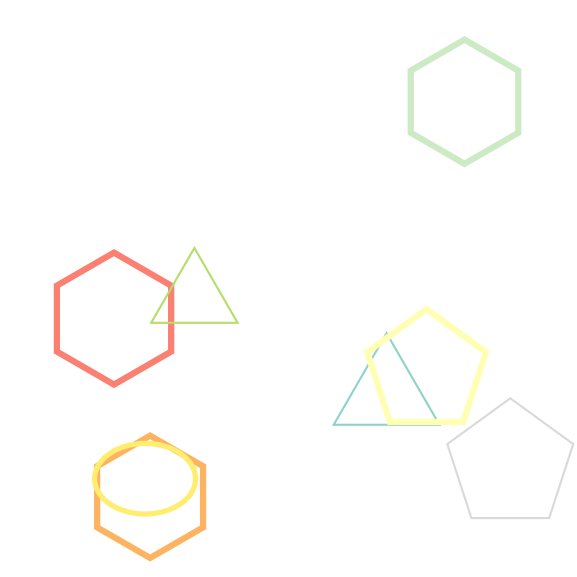[{"shape": "triangle", "thickness": 1, "radius": 0.53, "center": [0.669, 0.316]}, {"shape": "pentagon", "thickness": 3, "radius": 0.54, "center": [0.739, 0.356]}, {"shape": "hexagon", "thickness": 3, "radius": 0.57, "center": [0.197, 0.447]}, {"shape": "hexagon", "thickness": 3, "radius": 0.53, "center": [0.26, 0.139]}, {"shape": "triangle", "thickness": 1, "radius": 0.43, "center": [0.337, 0.483]}, {"shape": "pentagon", "thickness": 1, "radius": 0.57, "center": [0.884, 0.195]}, {"shape": "hexagon", "thickness": 3, "radius": 0.54, "center": [0.804, 0.823]}, {"shape": "oval", "thickness": 2.5, "radius": 0.44, "center": [0.251, 0.17]}]